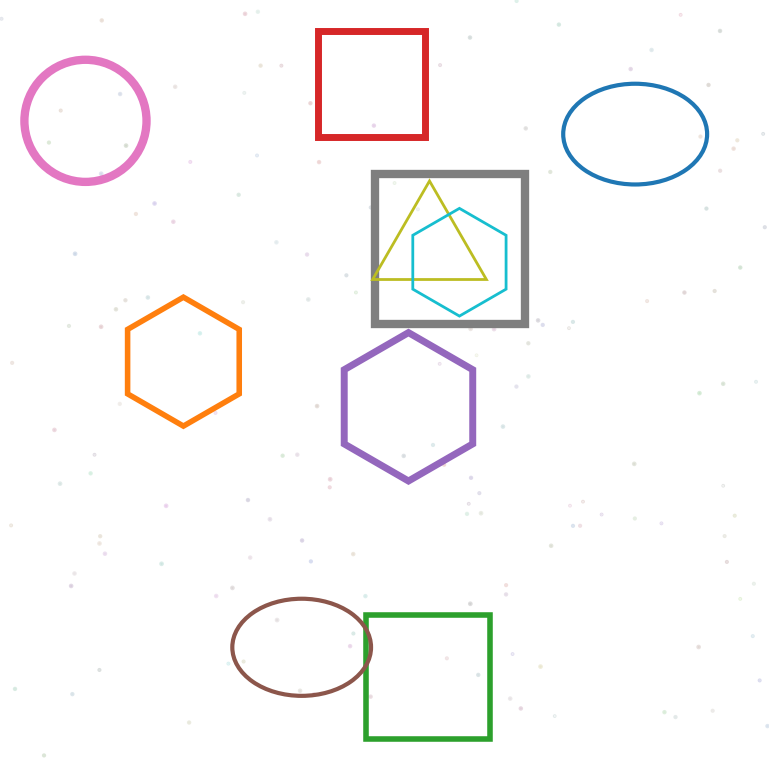[{"shape": "oval", "thickness": 1.5, "radius": 0.47, "center": [0.825, 0.826]}, {"shape": "hexagon", "thickness": 2, "radius": 0.42, "center": [0.238, 0.53]}, {"shape": "square", "thickness": 2, "radius": 0.4, "center": [0.556, 0.12]}, {"shape": "square", "thickness": 2.5, "radius": 0.35, "center": [0.482, 0.891]}, {"shape": "hexagon", "thickness": 2.5, "radius": 0.48, "center": [0.53, 0.472]}, {"shape": "oval", "thickness": 1.5, "radius": 0.45, "center": [0.392, 0.159]}, {"shape": "circle", "thickness": 3, "radius": 0.4, "center": [0.111, 0.843]}, {"shape": "square", "thickness": 3, "radius": 0.49, "center": [0.584, 0.677]}, {"shape": "triangle", "thickness": 1, "radius": 0.43, "center": [0.558, 0.68]}, {"shape": "hexagon", "thickness": 1, "radius": 0.35, "center": [0.597, 0.659]}]